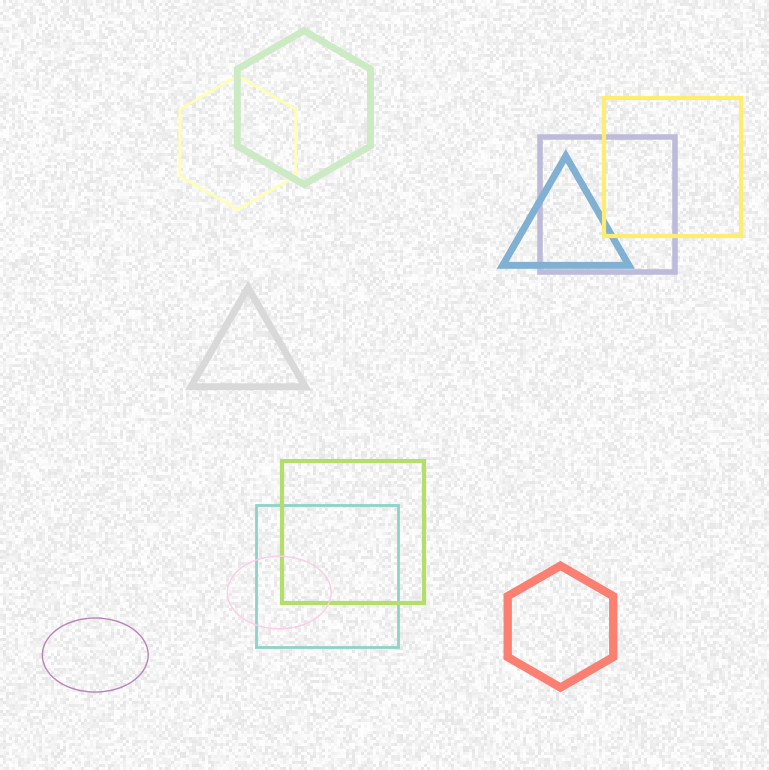[{"shape": "square", "thickness": 1, "radius": 0.46, "center": [0.425, 0.252]}, {"shape": "hexagon", "thickness": 1, "radius": 0.43, "center": [0.309, 0.815]}, {"shape": "square", "thickness": 2, "radius": 0.44, "center": [0.789, 0.735]}, {"shape": "hexagon", "thickness": 3, "radius": 0.4, "center": [0.728, 0.186]}, {"shape": "triangle", "thickness": 2.5, "radius": 0.47, "center": [0.735, 0.703]}, {"shape": "square", "thickness": 1.5, "radius": 0.46, "center": [0.459, 0.309]}, {"shape": "oval", "thickness": 0.5, "radius": 0.34, "center": [0.363, 0.23]}, {"shape": "triangle", "thickness": 2.5, "radius": 0.43, "center": [0.322, 0.541]}, {"shape": "oval", "thickness": 0.5, "radius": 0.34, "center": [0.124, 0.149]}, {"shape": "hexagon", "thickness": 2.5, "radius": 0.5, "center": [0.395, 0.86]}, {"shape": "square", "thickness": 1.5, "radius": 0.45, "center": [0.873, 0.783]}]